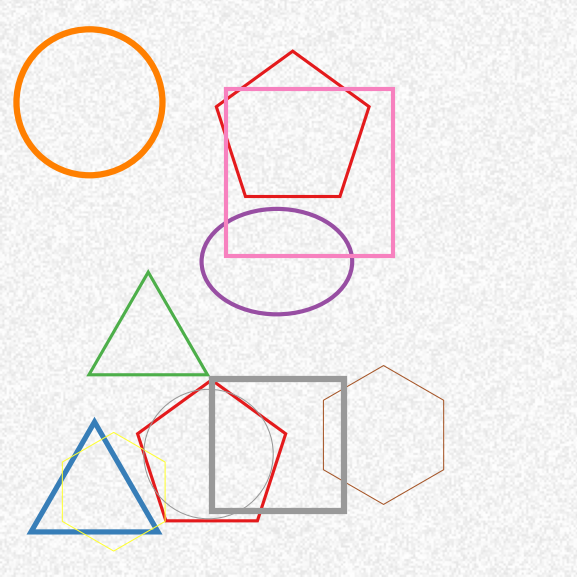[{"shape": "pentagon", "thickness": 1.5, "radius": 0.7, "center": [0.507, 0.771]}, {"shape": "pentagon", "thickness": 1.5, "radius": 0.67, "center": [0.366, 0.206]}, {"shape": "triangle", "thickness": 2.5, "radius": 0.63, "center": [0.164, 0.142]}, {"shape": "triangle", "thickness": 1.5, "radius": 0.59, "center": [0.257, 0.409]}, {"shape": "oval", "thickness": 2, "radius": 0.65, "center": [0.479, 0.546]}, {"shape": "circle", "thickness": 3, "radius": 0.63, "center": [0.155, 0.822]}, {"shape": "hexagon", "thickness": 0.5, "radius": 0.51, "center": [0.197, 0.148]}, {"shape": "hexagon", "thickness": 0.5, "radius": 0.6, "center": [0.664, 0.246]}, {"shape": "square", "thickness": 2, "radius": 0.72, "center": [0.537, 0.701]}, {"shape": "square", "thickness": 3, "radius": 0.57, "center": [0.481, 0.229]}, {"shape": "circle", "thickness": 0.5, "radius": 0.56, "center": [0.361, 0.213]}]